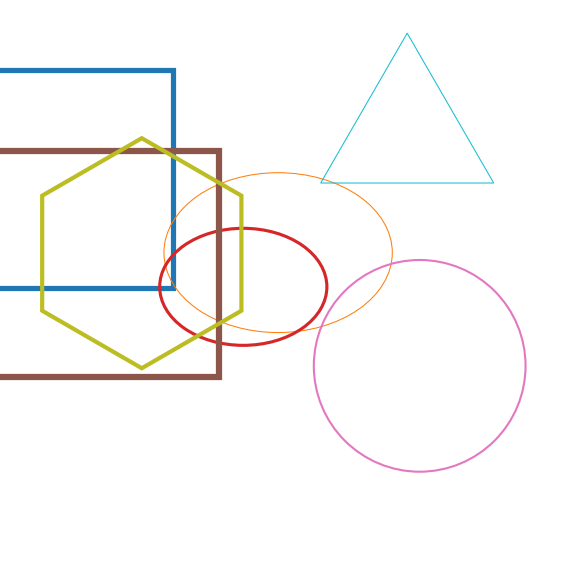[{"shape": "square", "thickness": 2.5, "radius": 0.94, "center": [0.11, 0.689]}, {"shape": "oval", "thickness": 0.5, "radius": 0.99, "center": [0.482, 0.562]}, {"shape": "oval", "thickness": 1.5, "radius": 0.72, "center": [0.421, 0.502]}, {"shape": "square", "thickness": 3, "radius": 0.98, "center": [0.183, 0.542]}, {"shape": "circle", "thickness": 1, "radius": 0.92, "center": [0.727, 0.366]}, {"shape": "hexagon", "thickness": 2, "radius": 1.0, "center": [0.246, 0.561]}, {"shape": "triangle", "thickness": 0.5, "radius": 0.86, "center": [0.705, 0.769]}]